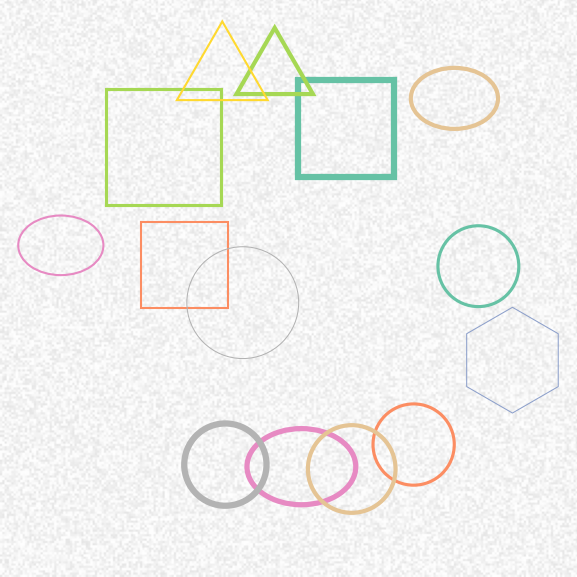[{"shape": "square", "thickness": 3, "radius": 0.42, "center": [0.599, 0.777]}, {"shape": "circle", "thickness": 1.5, "radius": 0.35, "center": [0.828, 0.538]}, {"shape": "square", "thickness": 1, "radius": 0.37, "center": [0.319, 0.54]}, {"shape": "circle", "thickness": 1.5, "radius": 0.35, "center": [0.716, 0.229]}, {"shape": "hexagon", "thickness": 0.5, "radius": 0.46, "center": [0.887, 0.375]}, {"shape": "oval", "thickness": 1, "radius": 0.37, "center": [0.105, 0.574]}, {"shape": "oval", "thickness": 2.5, "radius": 0.47, "center": [0.522, 0.191]}, {"shape": "square", "thickness": 1.5, "radius": 0.5, "center": [0.283, 0.745]}, {"shape": "triangle", "thickness": 2, "radius": 0.38, "center": [0.476, 0.874]}, {"shape": "triangle", "thickness": 1, "radius": 0.45, "center": [0.385, 0.871]}, {"shape": "oval", "thickness": 2, "radius": 0.38, "center": [0.787, 0.829]}, {"shape": "circle", "thickness": 2, "radius": 0.38, "center": [0.609, 0.187]}, {"shape": "circle", "thickness": 0.5, "radius": 0.48, "center": [0.42, 0.475]}, {"shape": "circle", "thickness": 3, "radius": 0.36, "center": [0.39, 0.195]}]